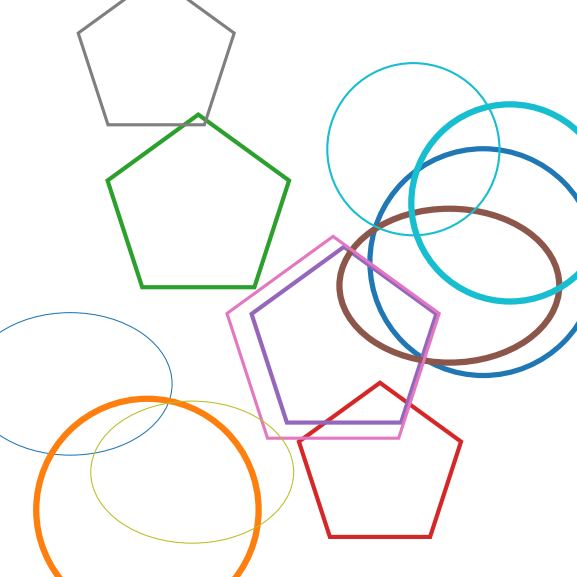[{"shape": "circle", "thickness": 2.5, "radius": 0.98, "center": [0.837, 0.545]}, {"shape": "oval", "thickness": 0.5, "radius": 0.88, "center": [0.122, 0.334]}, {"shape": "circle", "thickness": 3, "radius": 0.96, "center": [0.255, 0.116]}, {"shape": "pentagon", "thickness": 2, "radius": 0.83, "center": [0.343, 0.635]}, {"shape": "pentagon", "thickness": 2, "radius": 0.74, "center": [0.658, 0.189]}, {"shape": "pentagon", "thickness": 2, "radius": 0.84, "center": [0.596, 0.404]}, {"shape": "oval", "thickness": 3, "radius": 0.95, "center": [0.778, 0.504]}, {"shape": "pentagon", "thickness": 1.5, "radius": 0.97, "center": [0.577, 0.397]}, {"shape": "pentagon", "thickness": 1.5, "radius": 0.71, "center": [0.27, 0.898]}, {"shape": "oval", "thickness": 0.5, "radius": 0.88, "center": [0.333, 0.182]}, {"shape": "circle", "thickness": 3, "radius": 0.85, "center": [0.883, 0.648]}, {"shape": "circle", "thickness": 1, "radius": 0.75, "center": [0.716, 0.741]}]